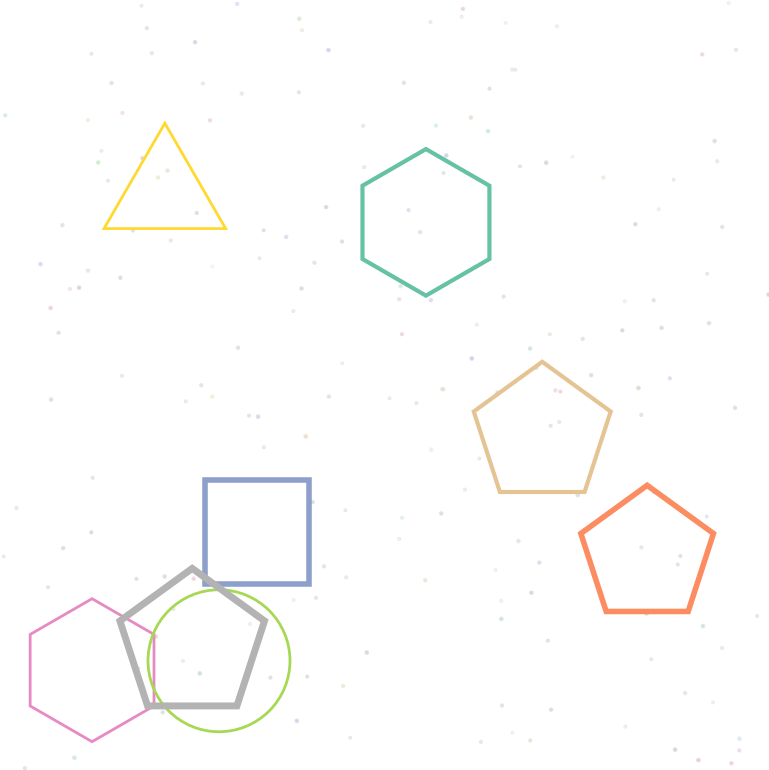[{"shape": "hexagon", "thickness": 1.5, "radius": 0.48, "center": [0.553, 0.711]}, {"shape": "pentagon", "thickness": 2, "radius": 0.45, "center": [0.84, 0.279]}, {"shape": "square", "thickness": 2, "radius": 0.34, "center": [0.334, 0.309]}, {"shape": "hexagon", "thickness": 1, "radius": 0.46, "center": [0.12, 0.13]}, {"shape": "circle", "thickness": 1, "radius": 0.46, "center": [0.284, 0.142]}, {"shape": "triangle", "thickness": 1, "radius": 0.46, "center": [0.214, 0.749]}, {"shape": "pentagon", "thickness": 1.5, "radius": 0.47, "center": [0.704, 0.437]}, {"shape": "pentagon", "thickness": 2.5, "radius": 0.49, "center": [0.25, 0.163]}]